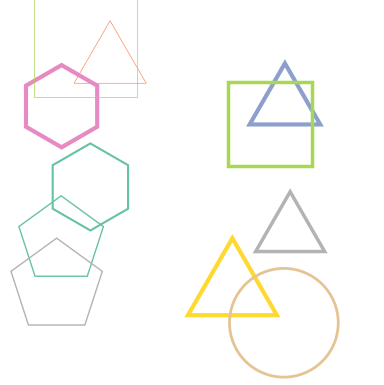[{"shape": "hexagon", "thickness": 1.5, "radius": 0.57, "center": [0.235, 0.514]}, {"shape": "pentagon", "thickness": 1, "radius": 0.58, "center": [0.159, 0.376]}, {"shape": "triangle", "thickness": 0.5, "radius": 0.54, "center": [0.286, 0.838]}, {"shape": "triangle", "thickness": 3, "radius": 0.53, "center": [0.74, 0.73]}, {"shape": "hexagon", "thickness": 3, "radius": 0.53, "center": [0.16, 0.724]}, {"shape": "square", "thickness": 2.5, "radius": 0.54, "center": [0.701, 0.679]}, {"shape": "square", "thickness": 0.5, "radius": 0.67, "center": [0.222, 0.881]}, {"shape": "triangle", "thickness": 3, "radius": 0.67, "center": [0.604, 0.248]}, {"shape": "circle", "thickness": 2, "radius": 0.71, "center": [0.737, 0.162]}, {"shape": "triangle", "thickness": 2.5, "radius": 0.52, "center": [0.754, 0.398]}, {"shape": "pentagon", "thickness": 1, "radius": 0.62, "center": [0.147, 0.257]}]